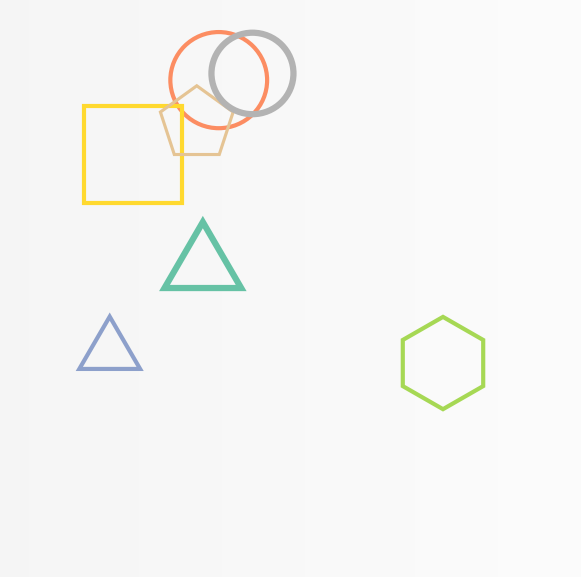[{"shape": "triangle", "thickness": 3, "radius": 0.38, "center": [0.349, 0.538]}, {"shape": "circle", "thickness": 2, "radius": 0.42, "center": [0.376, 0.86]}, {"shape": "triangle", "thickness": 2, "radius": 0.3, "center": [0.189, 0.39]}, {"shape": "hexagon", "thickness": 2, "radius": 0.4, "center": [0.762, 0.371]}, {"shape": "square", "thickness": 2, "radius": 0.42, "center": [0.229, 0.731]}, {"shape": "pentagon", "thickness": 1.5, "radius": 0.33, "center": [0.339, 0.785]}, {"shape": "circle", "thickness": 3, "radius": 0.35, "center": [0.434, 0.872]}]